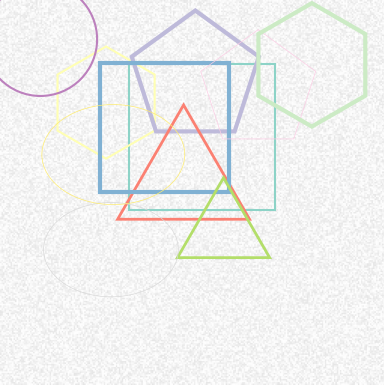[{"shape": "square", "thickness": 1.5, "radius": 0.95, "center": [0.525, 0.645]}, {"shape": "hexagon", "thickness": 1.5, "radius": 0.73, "center": [0.276, 0.734]}, {"shape": "pentagon", "thickness": 3, "radius": 0.87, "center": [0.507, 0.799]}, {"shape": "triangle", "thickness": 2, "radius": 0.99, "center": [0.477, 0.529]}, {"shape": "square", "thickness": 3, "radius": 0.84, "center": [0.427, 0.669]}, {"shape": "triangle", "thickness": 2, "radius": 0.69, "center": [0.581, 0.4]}, {"shape": "pentagon", "thickness": 0.5, "radius": 0.78, "center": [0.671, 0.766]}, {"shape": "oval", "thickness": 0.5, "radius": 0.87, "center": [0.288, 0.352]}, {"shape": "circle", "thickness": 1.5, "radius": 0.74, "center": [0.105, 0.898]}, {"shape": "hexagon", "thickness": 3, "radius": 0.8, "center": [0.81, 0.832]}, {"shape": "oval", "thickness": 0.5, "radius": 0.93, "center": [0.294, 0.598]}]